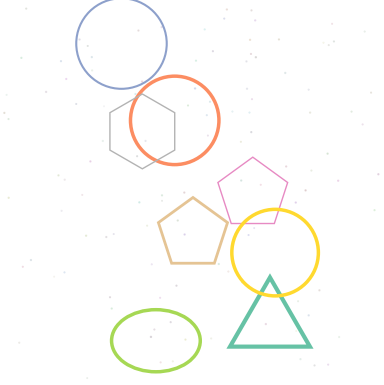[{"shape": "triangle", "thickness": 3, "radius": 0.6, "center": [0.701, 0.16]}, {"shape": "circle", "thickness": 2.5, "radius": 0.57, "center": [0.454, 0.687]}, {"shape": "circle", "thickness": 1.5, "radius": 0.59, "center": [0.316, 0.887]}, {"shape": "pentagon", "thickness": 1, "radius": 0.48, "center": [0.657, 0.496]}, {"shape": "oval", "thickness": 2.5, "radius": 0.58, "center": [0.405, 0.115]}, {"shape": "circle", "thickness": 2.5, "radius": 0.56, "center": [0.715, 0.344]}, {"shape": "pentagon", "thickness": 2, "radius": 0.47, "center": [0.501, 0.393]}, {"shape": "hexagon", "thickness": 1, "radius": 0.49, "center": [0.37, 0.659]}]